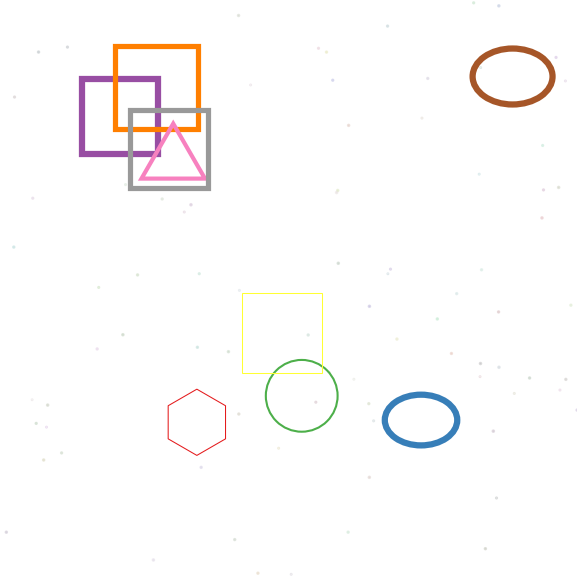[{"shape": "hexagon", "thickness": 0.5, "radius": 0.29, "center": [0.341, 0.268]}, {"shape": "oval", "thickness": 3, "radius": 0.31, "center": [0.729, 0.272]}, {"shape": "circle", "thickness": 1, "radius": 0.31, "center": [0.522, 0.314]}, {"shape": "square", "thickness": 3, "radius": 0.33, "center": [0.208, 0.798]}, {"shape": "square", "thickness": 2.5, "radius": 0.36, "center": [0.271, 0.848]}, {"shape": "square", "thickness": 0.5, "radius": 0.35, "center": [0.488, 0.422]}, {"shape": "oval", "thickness": 3, "radius": 0.35, "center": [0.888, 0.867]}, {"shape": "triangle", "thickness": 2, "radius": 0.32, "center": [0.3, 0.722]}, {"shape": "square", "thickness": 2.5, "radius": 0.34, "center": [0.293, 0.741]}]